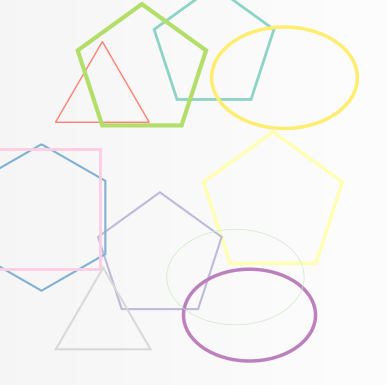[{"shape": "pentagon", "thickness": 2, "radius": 0.81, "center": [0.552, 0.873]}, {"shape": "pentagon", "thickness": 2.5, "radius": 0.94, "center": [0.704, 0.469]}, {"shape": "pentagon", "thickness": 1.5, "radius": 0.84, "center": [0.413, 0.333]}, {"shape": "triangle", "thickness": 1, "radius": 0.7, "center": [0.264, 0.752]}, {"shape": "hexagon", "thickness": 1.5, "radius": 0.95, "center": [0.107, 0.435]}, {"shape": "pentagon", "thickness": 3, "radius": 0.87, "center": [0.366, 0.815]}, {"shape": "square", "thickness": 2, "radius": 0.78, "center": [0.102, 0.457]}, {"shape": "triangle", "thickness": 1.5, "radius": 0.71, "center": [0.266, 0.163]}, {"shape": "oval", "thickness": 2.5, "radius": 0.85, "center": [0.644, 0.182]}, {"shape": "oval", "thickness": 0.5, "radius": 0.89, "center": [0.608, 0.28]}, {"shape": "oval", "thickness": 2.5, "radius": 0.94, "center": [0.734, 0.798]}]